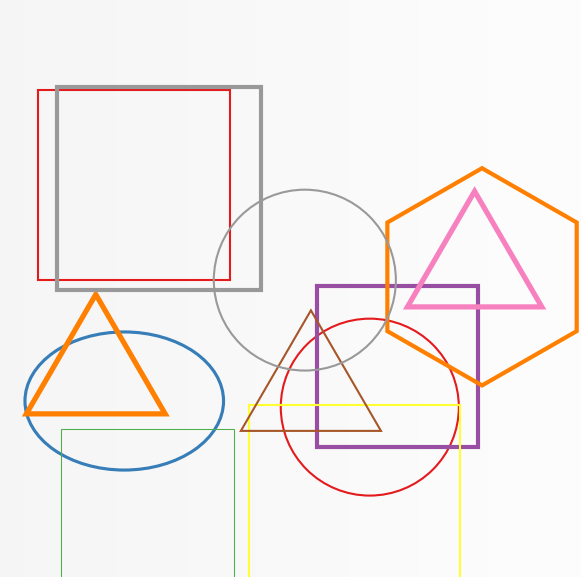[{"shape": "square", "thickness": 1, "radius": 0.83, "center": [0.231, 0.679]}, {"shape": "circle", "thickness": 1, "radius": 0.77, "center": [0.636, 0.294]}, {"shape": "oval", "thickness": 1.5, "radius": 0.85, "center": [0.214, 0.305]}, {"shape": "square", "thickness": 0.5, "radius": 0.74, "center": [0.253, 0.107]}, {"shape": "square", "thickness": 2, "radius": 0.69, "center": [0.684, 0.365]}, {"shape": "triangle", "thickness": 2.5, "radius": 0.69, "center": [0.165, 0.351]}, {"shape": "hexagon", "thickness": 2, "radius": 0.94, "center": [0.829, 0.52]}, {"shape": "square", "thickness": 1, "radius": 0.91, "center": [0.61, 0.115]}, {"shape": "triangle", "thickness": 1, "radius": 0.7, "center": [0.535, 0.323]}, {"shape": "triangle", "thickness": 2.5, "radius": 0.67, "center": [0.817, 0.534]}, {"shape": "circle", "thickness": 1, "radius": 0.78, "center": [0.524, 0.514]}, {"shape": "square", "thickness": 2, "radius": 0.88, "center": [0.274, 0.673]}]